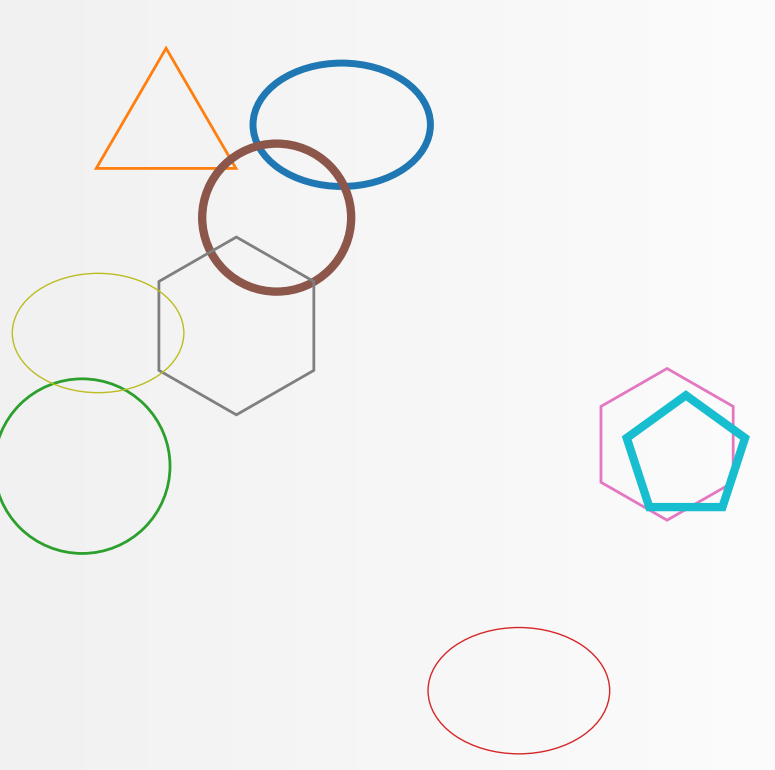[{"shape": "oval", "thickness": 2.5, "radius": 0.57, "center": [0.441, 0.838]}, {"shape": "triangle", "thickness": 1, "radius": 0.52, "center": [0.214, 0.833]}, {"shape": "circle", "thickness": 1, "radius": 0.57, "center": [0.106, 0.395]}, {"shape": "oval", "thickness": 0.5, "radius": 0.59, "center": [0.669, 0.103]}, {"shape": "circle", "thickness": 3, "radius": 0.48, "center": [0.357, 0.717]}, {"shape": "hexagon", "thickness": 1, "radius": 0.49, "center": [0.861, 0.423]}, {"shape": "hexagon", "thickness": 1, "radius": 0.58, "center": [0.305, 0.577]}, {"shape": "oval", "thickness": 0.5, "radius": 0.55, "center": [0.127, 0.568]}, {"shape": "pentagon", "thickness": 3, "radius": 0.4, "center": [0.885, 0.406]}]